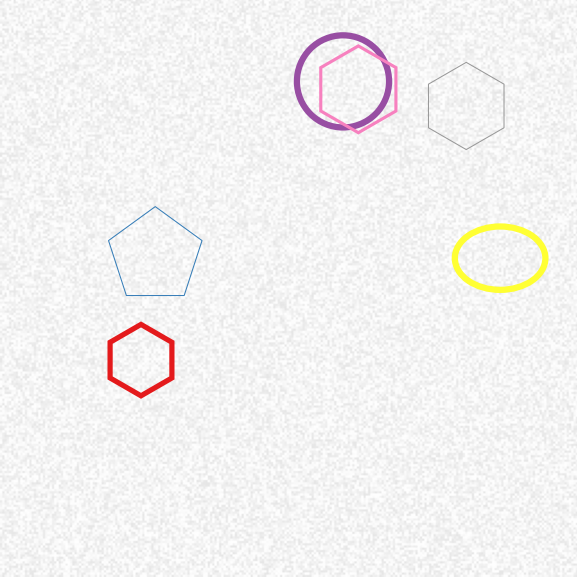[{"shape": "hexagon", "thickness": 2.5, "radius": 0.31, "center": [0.244, 0.376]}, {"shape": "pentagon", "thickness": 0.5, "radius": 0.43, "center": [0.269, 0.556]}, {"shape": "circle", "thickness": 3, "radius": 0.4, "center": [0.594, 0.858]}, {"shape": "oval", "thickness": 3, "radius": 0.39, "center": [0.866, 0.552]}, {"shape": "hexagon", "thickness": 1.5, "radius": 0.38, "center": [0.621, 0.844]}, {"shape": "hexagon", "thickness": 0.5, "radius": 0.38, "center": [0.807, 0.816]}]